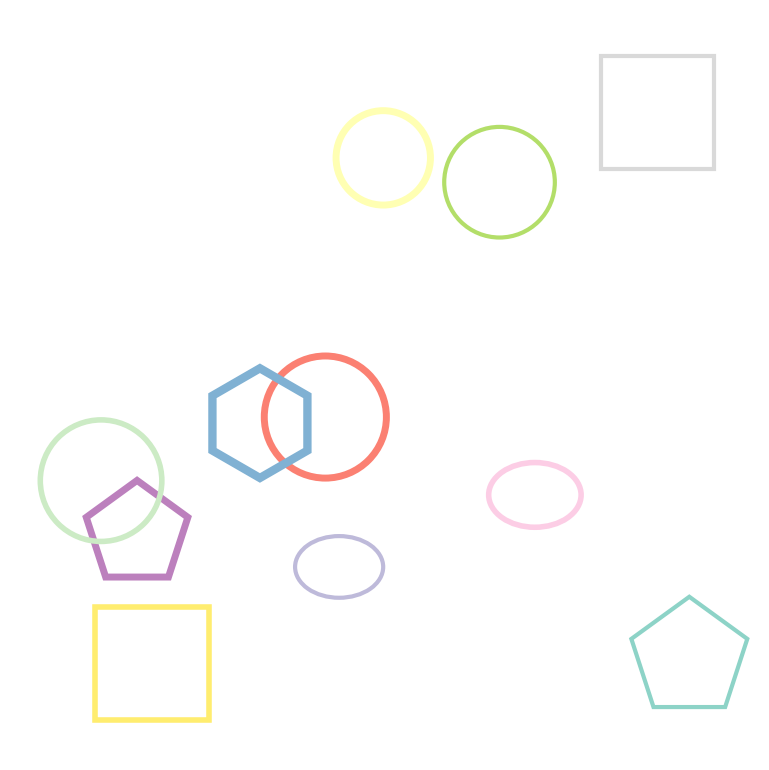[{"shape": "pentagon", "thickness": 1.5, "radius": 0.4, "center": [0.895, 0.146]}, {"shape": "circle", "thickness": 2.5, "radius": 0.31, "center": [0.498, 0.795]}, {"shape": "oval", "thickness": 1.5, "radius": 0.29, "center": [0.44, 0.264]}, {"shape": "circle", "thickness": 2.5, "radius": 0.4, "center": [0.423, 0.458]}, {"shape": "hexagon", "thickness": 3, "radius": 0.36, "center": [0.338, 0.45]}, {"shape": "circle", "thickness": 1.5, "radius": 0.36, "center": [0.649, 0.763]}, {"shape": "oval", "thickness": 2, "radius": 0.3, "center": [0.695, 0.357]}, {"shape": "square", "thickness": 1.5, "radius": 0.37, "center": [0.854, 0.854]}, {"shape": "pentagon", "thickness": 2.5, "radius": 0.35, "center": [0.178, 0.307]}, {"shape": "circle", "thickness": 2, "radius": 0.39, "center": [0.131, 0.376]}, {"shape": "square", "thickness": 2, "radius": 0.37, "center": [0.198, 0.139]}]